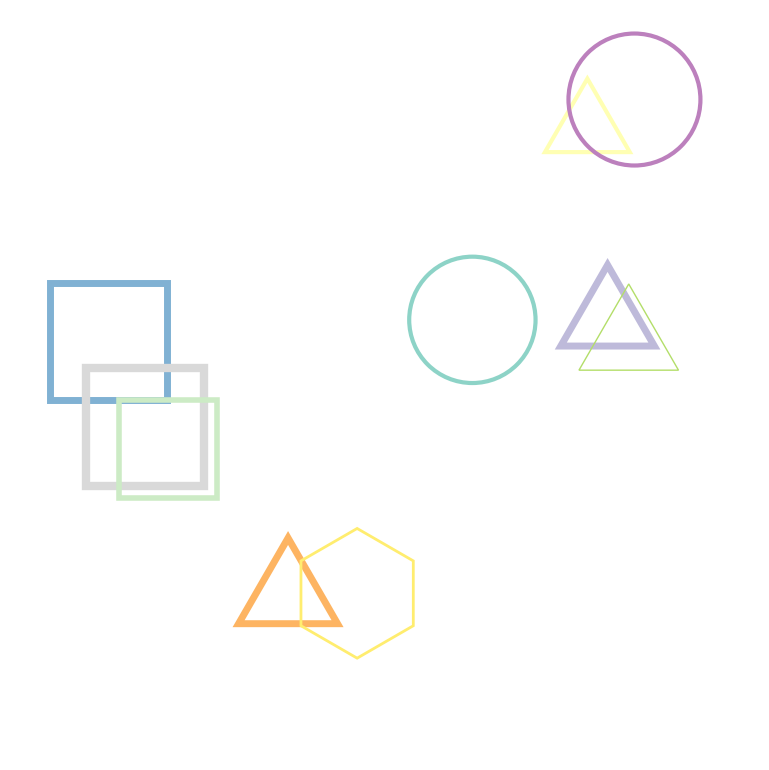[{"shape": "circle", "thickness": 1.5, "radius": 0.41, "center": [0.613, 0.585]}, {"shape": "triangle", "thickness": 1.5, "radius": 0.32, "center": [0.763, 0.834]}, {"shape": "triangle", "thickness": 2.5, "radius": 0.35, "center": [0.789, 0.586]}, {"shape": "square", "thickness": 2.5, "radius": 0.38, "center": [0.141, 0.557]}, {"shape": "triangle", "thickness": 2.5, "radius": 0.37, "center": [0.374, 0.227]}, {"shape": "triangle", "thickness": 0.5, "radius": 0.37, "center": [0.817, 0.557]}, {"shape": "square", "thickness": 3, "radius": 0.38, "center": [0.189, 0.446]}, {"shape": "circle", "thickness": 1.5, "radius": 0.43, "center": [0.824, 0.871]}, {"shape": "square", "thickness": 2, "radius": 0.32, "center": [0.218, 0.417]}, {"shape": "hexagon", "thickness": 1, "radius": 0.42, "center": [0.464, 0.229]}]